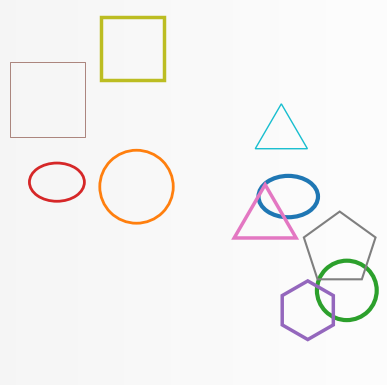[{"shape": "oval", "thickness": 3, "radius": 0.38, "center": [0.744, 0.489]}, {"shape": "circle", "thickness": 2, "radius": 0.47, "center": [0.352, 0.515]}, {"shape": "circle", "thickness": 3, "radius": 0.39, "center": [0.895, 0.246]}, {"shape": "oval", "thickness": 2, "radius": 0.35, "center": [0.147, 0.527]}, {"shape": "hexagon", "thickness": 2.5, "radius": 0.38, "center": [0.794, 0.194]}, {"shape": "square", "thickness": 0.5, "radius": 0.49, "center": [0.122, 0.743]}, {"shape": "triangle", "thickness": 2.5, "radius": 0.46, "center": [0.684, 0.428]}, {"shape": "pentagon", "thickness": 1.5, "radius": 0.49, "center": [0.877, 0.353]}, {"shape": "square", "thickness": 2.5, "radius": 0.41, "center": [0.342, 0.875]}, {"shape": "triangle", "thickness": 1, "radius": 0.39, "center": [0.726, 0.653]}]